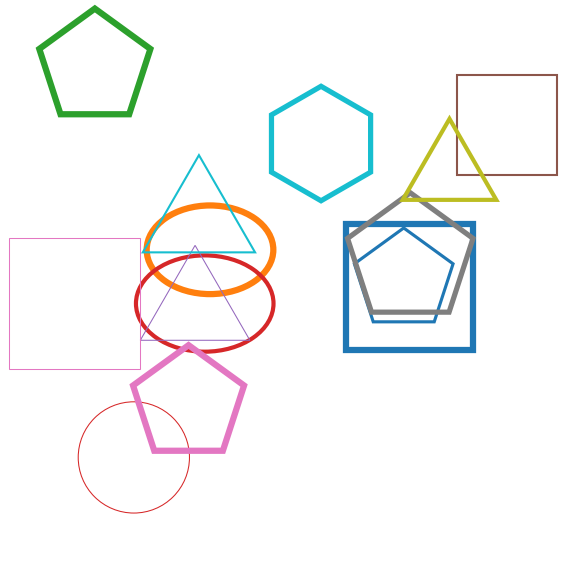[{"shape": "pentagon", "thickness": 1.5, "radius": 0.45, "center": [0.699, 0.515]}, {"shape": "square", "thickness": 3, "radius": 0.55, "center": [0.709, 0.502]}, {"shape": "oval", "thickness": 3, "radius": 0.55, "center": [0.364, 0.567]}, {"shape": "pentagon", "thickness": 3, "radius": 0.51, "center": [0.164, 0.883]}, {"shape": "oval", "thickness": 2, "radius": 0.6, "center": [0.355, 0.474]}, {"shape": "circle", "thickness": 0.5, "radius": 0.48, "center": [0.232, 0.207]}, {"shape": "triangle", "thickness": 0.5, "radius": 0.55, "center": [0.338, 0.465]}, {"shape": "square", "thickness": 1, "radius": 0.43, "center": [0.877, 0.782]}, {"shape": "pentagon", "thickness": 3, "radius": 0.51, "center": [0.327, 0.3]}, {"shape": "square", "thickness": 0.5, "radius": 0.57, "center": [0.129, 0.473]}, {"shape": "pentagon", "thickness": 2.5, "radius": 0.57, "center": [0.71, 0.551]}, {"shape": "triangle", "thickness": 2, "radius": 0.47, "center": [0.778, 0.7]}, {"shape": "triangle", "thickness": 1, "radius": 0.56, "center": [0.344, 0.618]}, {"shape": "hexagon", "thickness": 2.5, "radius": 0.5, "center": [0.556, 0.751]}]